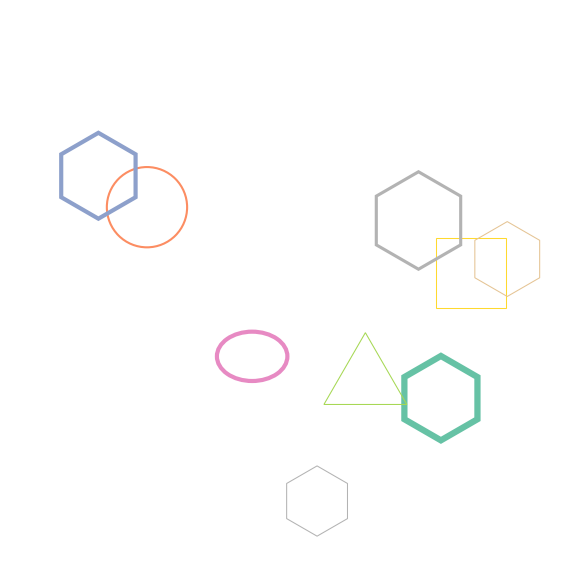[{"shape": "hexagon", "thickness": 3, "radius": 0.37, "center": [0.763, 0.31]}, {"shape": "circle", "thickness": 1, "radius": 0.35, "center": [0.255, 0.64]}, {"shape": "hexagon", "thickness": 2, "radius": 0.37, "center": [0.17, 0.695]}, {"shape": "oval", "thickness": 2, "radius": 0.31, "center": [0.437, 0.382]}, {"shape": "triangle", "thickness": 0.5, "radius": 0.41, "center": [0.633, 0.34]}, {"shape": "square", "thickness": 0.5, "radius": 0.3, "center": [0.816, 0.526]}, {"shape": "hexagon", "thickness": 0.5, "radius": 0.32, "center": [0.878, 0.551]}, {"shape": "hexagon", "thickness": 0.5, "radius": 0.3, "center": [0.549, 0.132]}, {"shape": "hexagon", "thickness": 1.5, "radius": 0.42, "center": [0.725, 0.617]}]